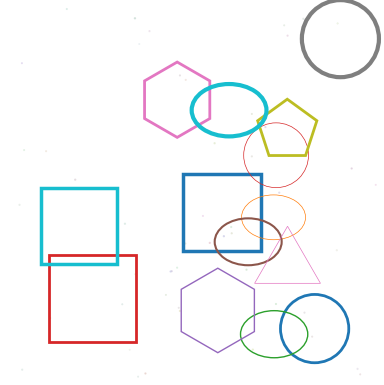[{"shape": "circle", "thickness": 2, "radius": 0.44, "center": [0.817, 0.147]}, {"shape": "square", "thickness": 2.5, "radius": 0.5, "center": [0.576, 0.449]}, {"shape": "oval", "thickness": 0.5, "radius": 0.42, "center": [0.711, 0.436]}, {"shape": "oval", "thickness": 1, "radius": 0.44, "center": [0.712, 0.132]}, {"shape": "square", "thickness": 2, "radius": 0.57, "center": [0.241, 0.225]}, {"shape": "circle", "thickness": 0.5, "radius": 0.42, "center": [0.717, 0.597]}, {"shape": "hexagon", "thickness": 1, "radius": 0.55, "center": [0.566, 0.194]}, {"shape": "oval", "thickness": 1.5, "radius": 0.44, "center": [0.645, 0.372]}, {"shape": "triangle", "thickness": 0.5, "radius": 0.49, "center": [0.747, 0.313]}, {"shape": "hexagon", "thickness": 2, "radius": 0.49, "center": [0.46, 0.741]}, {"shape": "circle", "thickness": 3, "radius": 0.5, "center": [0.884, 0.9]}, {"shape": "pentagon", "thickness": 2, "radius": 0.4, "center": [0.746, 0.661]}, {"shape": "oval", "thickness": 3, "radius": 0.49, "center": [0.595, 0.714]}, {"shape": "square", "thickness": 2.5, "radius": 0.5, "center": [0.206, 0.413]}]